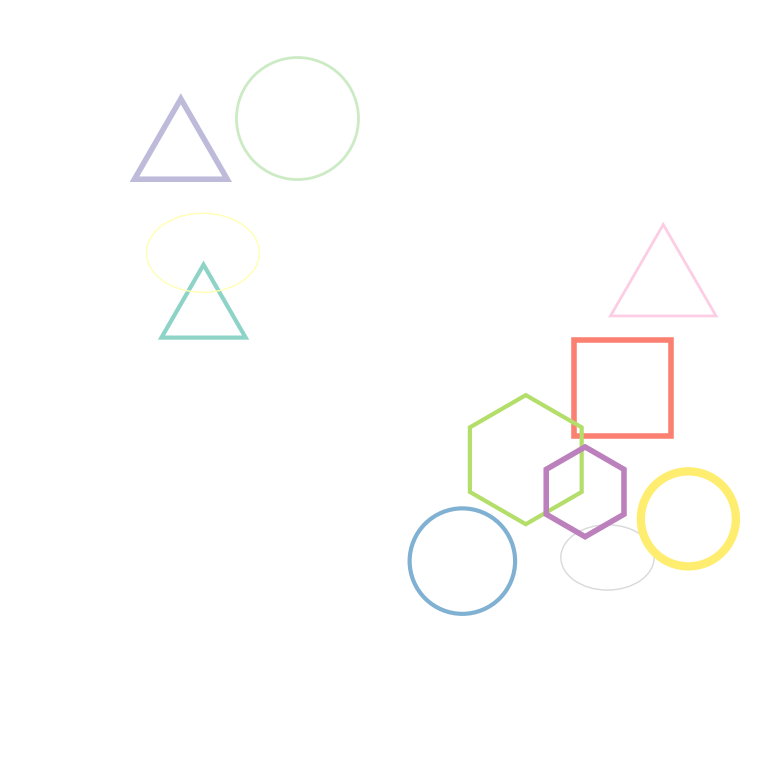[{"shape": "triangle", "thickness": 1.5, "radius": 0.32, "center": [0.264, 0.593]}, {"shape": "oval", "thickness": 0.5, "radius": 0.37, "center": [0.264, 0.672]}, {"shape": "triangle", "thickness": 2, "radius": 0.35, "center": [0.235, 0.802]}, {"shape": "square", "thickness": 2, "radius": 0.31, "center": [0.808, 0.496]}, {"shape": "circle", "thickness": 1.5, "radius": 0.34, "center": [0.6, 0.271]}, {"shape": "hexagon", "thickness": 1.5, "radius": 0.42, "center": [0.683, 0.403]}, {"shape": "triangle", "thickness": 1, "radius": 0.4, "center": [0.861, 0.629]}, {"shape": "oval", "thickness": 0.5, "radius": 0.3, "center": [0.789, 0.276]}, {"shape": "hexagon", "thickness": 2, "radius": 0.29, "center": [0.76, 0.361]}, {"shape": "circle", "thickness": 1, "radius": 0.4, "center": [0.386, 0.846]}, {"shape": "circle", "thickness": 3, "radius": 0.31, "center": [0.894, 0.326]}]